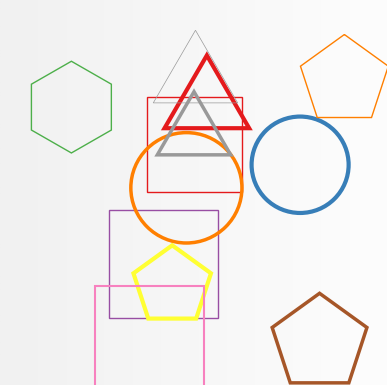[{"shape": "triangle", "thickness": 3, "radius": 0.63, "center": [0.534, 0.73]}, {"shape": "square", "thickness": 1, "radius": 0.61, "center": [0.502, 0.624]}, {"shape": "circle", "thickness": 3, "radius": 0.63, "center": [0.774, 0.572]}, {"shape": "hexagon", "thickness": 1, "radius": 0.6, "center": [0.184, 0.722]}, {"shape": "square", "thickness": 1, "radius": 0.71, "center": [0.422, 0.314]}, {"shape": "pentagon", "thickness": 1, "radius": 0.6, "center": [0.889, 0.791]}, {"shape": "circle", "thickness": 2.5, "radius": 0.72, "center": [0.481, 0.512]}, {"shape": "pentagon", "thickness": 3, "radius": 0.53, "center": [0.444, 0.258]}, {"shape": "pentagon", "thickness": 2.5, "radius": 0.64, "center": [0.825, 0.11]}, {"shape": "square", "thickness": 1.5, "radius": 0.7, "center": [0.386, 0.118]}, {"shape": "triangle", "thickness": 0.5, "radius": 0.63, "center": [0.504, 0.796]}, {"shape": "triangle", "thickness": 2.5, "radius": 0.55, "center": [0.501, 0.652]}]